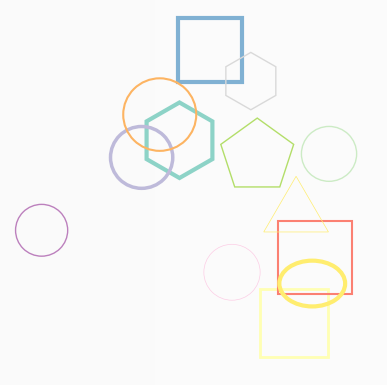[{"shape": "hexagon", "thickness": 3, "radius": 0.49, "center": [0.463, 0.636]}, {"shape": "square", "thickness": 2, "radius": 0.44, "center": [0.759, 0.162]}, {"shape": "circle", "thickness": 2.5, "radius": 0.4, "center": [0.365, 0.591]}, {"shape": "square", "thickness": 1.5, "radius": 0.47, "center": [0.813, 0.331]}, {"shape": "square", "thickness": 3, "radius": 0.42, "center": [0.542, 0.871]}, {"shape": "circle", "thickness": 1.5, "radius": 0.47, "center": [0.412, 0.702]}, {"shape": "pentagon", "thickness": 1, "radius": 0.49, "center": [0.664, 0.594]}, {"shape": "circle", "thickness": 0.5, "radius": 0.36, "center": [0.599, 0.293]}, {"shape": "hexagon", "thickness": 1, "radius": 0.37, "center": [0.647, 0.789]}, {"shape": "circle", "thickness": 1, "radius": 0.34, "center": [0.107, 0.402]}, {"shape": "circle", "thickness": 1, "radius": 0.36, "center": [0.849, 0.6]}, {"shape": "triangle", "thickness": 0.5, "radius": 0.48, "center": [0.764, 0.446]}, {"shape": "oval", "thickness": 3, "radius": 0.42, "center": [0.806, 0.264]}]